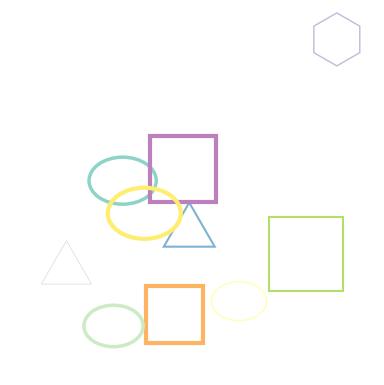[{"shape": "oval", "thickness": 2.5, "radius": 0.44, "center": [0.319, 0.531]}, {"shape": "oval", "thickness": 1, "radius": 0.36, "center": [0.621, 0.218]}, {"shape": "hexagon", "thickness": 1, "radius": 0.34, "center": [0.875, 0.898]}, {"shape": "triangle", "thickness": 1.5, "radius": 0.38, "center": [0.492, 0.397]}, {"shape": "square", "thickness": 3, "radius": 0.37, "center": [0.453, 0.183]}, {"shape": "square", "thickness": 1.5, "radius": 0.48, "center": [0.795, 0.34]}, {"shape": "triangle", "thickness": 0.5, "radius": 0.38, "center": [0.172, 0.3]}, {"shape": "square", "thickness": 3, "radius": 0.43, "center": [0.476, 0.56]}, {"shape": "oval", "thickness": 2.5, "radius": 0.38, "center": [0.295, 0.153]}, {"shape": "oval", "thickness": 3, "radius": 0.47, "center": [0.375, 0.446]}]